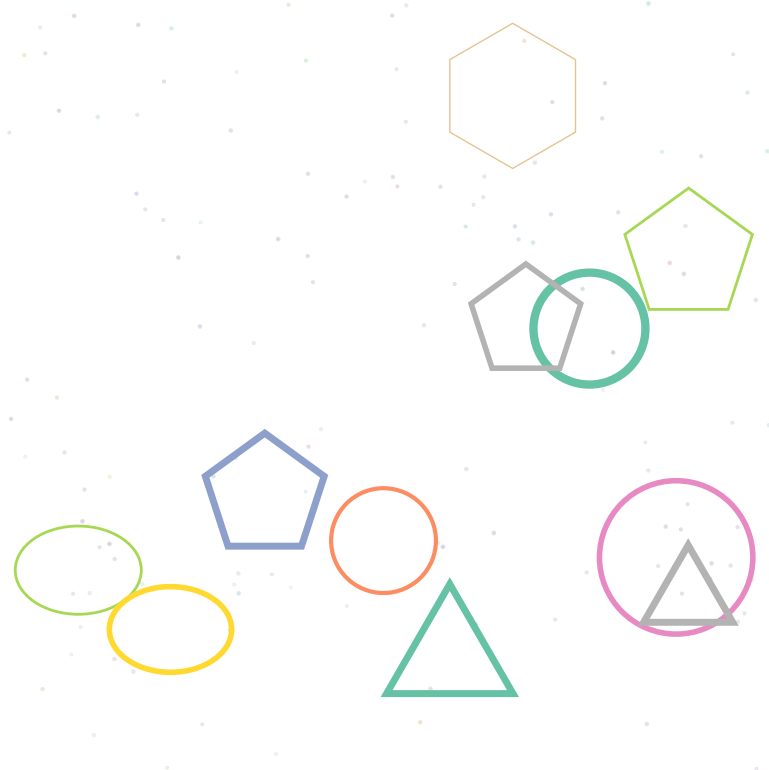[{"shape": "triangle", "thickness": 2.5, "radius": 0.47, "center": [0.584, 0.147]}, {"shape": "circle", "thickness": 3, "radius": 0.36, "center": [0.766, 0.573]}, {"shape": "circle", "thickness": 1.5, "radius": 0.34, "center": [0.498, 0.298]}, {"shape": "pentagon", "thickness": 2.5, "radius": 0.41, "center": [0.344, 0.356]}, {"shape": "circle", "thickness": 2, "radius": 0.5, "center": [0.878, 0.276]}, {"shape": "oval", "thickness": 1, "radius": 0.41, "center": [0.102, 0.26]}, {"shape": "pentagon", "thickness": 1, "radius": 0.44, "center": [0.894, 0.669]}, {"shape": "oval", "thickness": 2, "radius": 0.4, "center": [0.221, 0.183]}, {"shape": "hexagon", "thickness": 0.5, "radius": 0.47, "center": [0.666, 0.875]}, {"shape": "triangle", "thickness": 2.5, "radius": 0.33, "center": [0.894, 0.225]}, {"shape": "pentagon", "thickness": 2, "radius": 0.37, "center": [0.683, 0.582]}]